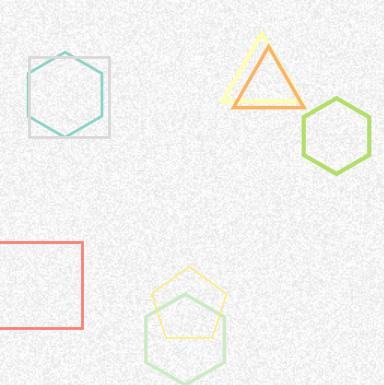[{"shape": "hexagon", "thickness": 2, "radius": 0.55, "center": [0.169, 0.754]}, {"shape": "triangle", "thickness": 3, "radius": 0.59, "center": [0.68, 0.795]}, {"shape": "square", "thickness": 2, "radius": 0.56, "center": [0.101, 0.259]}, {"shape": "triangle", "thickness": 2.5, "radius": 0.53, "center": [0.698, 0.773]}, {"shape": "hexagon", "thickness": 3, "radius": 0.49, "center": [0.874, 0.647]}, {"shape": "square", "thickness": 2, "radius": 0.52, "center": [0.179, 0.747]}, {"shape": "hexagon", "thickness": 2.5, "radius": 0.59, "center": [0.481, 0.118]}, {"shape": "pentagon", "thickness": 1, "radius": 0.51, "center": [0.491, 0.205]}]